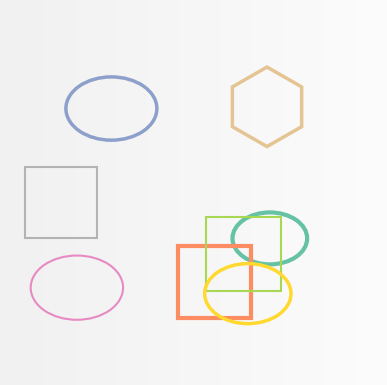[{"shape": "oval", "thickness": 3, "radius": 0.48, "center": [0.696, 0.381]}, {"shape": "square", "thickness": 3, "radius": 0.47, "center": [0.554, 0.267]}, {"shape": "oval", "thickness": 2.5, "radius": 0.59, "center": [0.287, 0.718]}, {"shape": "oval", "thickness": 1.5, "radius": 0.6, "center": [0.198, 0.253]}, {"shape": "square", "thickness": 1.5, "radius": 0.48, "center": [0.629, 0.341]}, {"shape": "oval", "thickness": 2.5, "radius": 0.56, "center": [0.64, 0.237]}, {"shape": "hexagon", "thickness": 2.5, "radius": 0.52, "center": [0.689, 0.723]}, {"shape": "square", "thickness": 1.5, "radius": 0.46, "center": [0.157, 0.473]}]